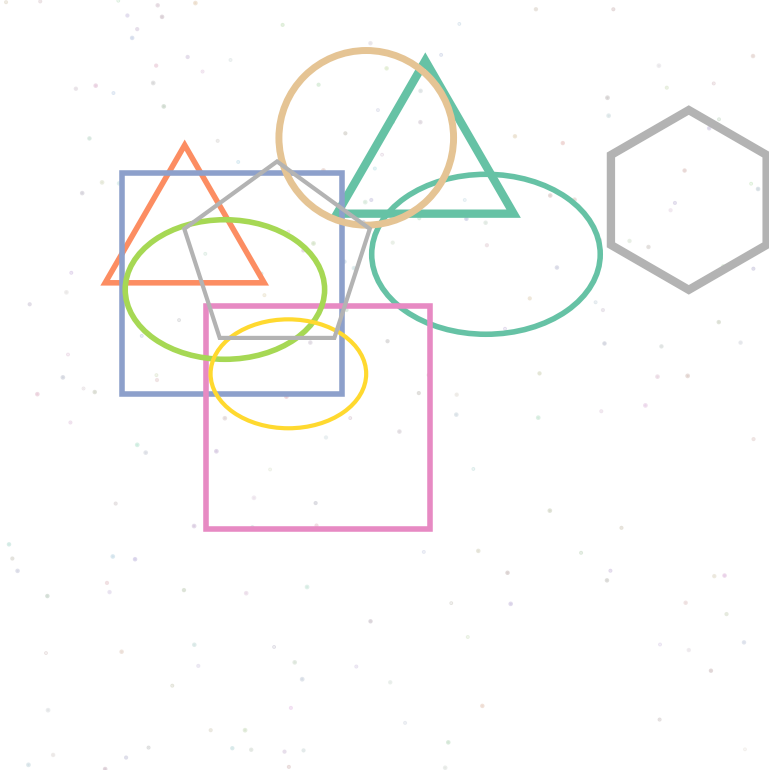[{"shape": "oval", "thickness": 2, "radius": 0.74, "center": [0.631, 0.67]}, {"shape": "triangle", "thickness": 3, "radius": 0.66, "center": [0.552, 0.789]}, {"shape": "triangle", "thickness": 2, "radius": 0.6, "center": [0.24, 0.692]}, {"shape": "square", "thickness": 2, "radius": 0.72, "center": [0.301, 0.632]}, {"shape": "square", "thickness": 2, "radius": 0.73, "center": [0.413, 0.458]}, {"shape": "oval", "thickness": 2, "radius": 0.65, "center": [0.292, 0.624]}, {"shape": "oval", "thickness": 1.5, "radius": 0.51, "center": [0.375, 0.515]}, {"shape": "circle", "thickness": 2.5, "radius": 0.57, "center": [0.476, 0.821]}, {"shape": "pentagon", "thickness": 1.5, "radius": 0.63, "center": [0.36, 0.664]}, {"shape": "hexagon", "thickness": 3, "radius": 0.58, "center": [0.895, 0.74]}]